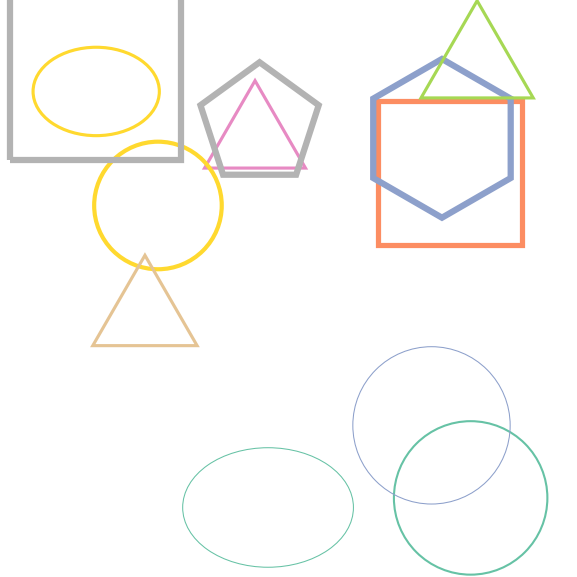[{"shape": "oval", "thickness": 0.5, "radius": 0.74, "center": [0.464, 0.12]}, {"shape": "circle", "thickness": 1, "radius": 0.66, "center": [0.815, 0.137]}, {"shape": "square", "thickness": 2.5, "radius": 0.62, "center": [0.779, 0.699]}, {"shape": "hexagon", "thickness": 3, "radius": 0.69, "center": [0.765, 0.76]}, {"shape": "circle", "thickness": 0.5, "radius": 0.68, "center": [0.747, 0.263]}, {"shape": "triangle", "thickness": 1.5, "radius": 0.5, "center": [0.442, 0.759]}, {"shape": "triangle", "thickness": 1.5, "radius": 0.56, "center": [0.826, 0.886]}, {"shape": "circle", "thickness": 2, "radius": 0.55, "center": [0.274, 0.643]}, {"shape": "oval", "thickness": 1.5, "radius": 0.55, "center": [0.167, 0.841]}, {"shape": "triangle", "thickness": 1.5, "radius": 0.52, "center": [0.251, 0.453]}, {"shape": "square", "thickness": 3, "radius": 0.74, "center": [0.166, 0.87]}, {"shape": "pentagon", "thickness": 3, "radius": 0.54, "center": [0.449, 0.784]}]